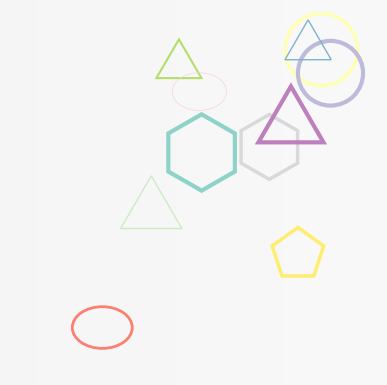[{"shape": "hexagon", "thickness": 3, "radius": 0.5, "center": [0.52, 0.604]}, {"shape": "circle", "thickness": 2.5, "radius": 0.47, "center": [0.829, 0.871]}, {"shape": "circle", "thickness": 3, "radius": 0.42, "center": [0.853, 0.81]}, {"shape": "oval", "thickness": 2, "radius": 0.39, "center": [0.264, 0.149]}, {"shape": "triangle", "thickness": 1, "radius": 0.34, "center": [0.795, 0.879]}, {"shape": "triangle", "thickness": 1.5, "radius": 0.34, "center": [0.462, 0.831]}, {"shape": "oval", "thickness": 0.5, "radius": 0.35, "center": [0.515, 0.762]}, {"shape": "hexagon", "thickness": 2.5, "radius": 0.42, "center": [0.695, 0.618]}, {"shape": "triangle", "thickness": 3, "radius": 0.48, "center": [0.751, 0.679]}, {"shape": "triangle", "thickness": 1, "radius": 0.46, "center": [0.39, 0.452]}, {"shape": "pentagon", "thickness": 2.5, "radius": 0.35, "center": [0.769, 0.339]}]